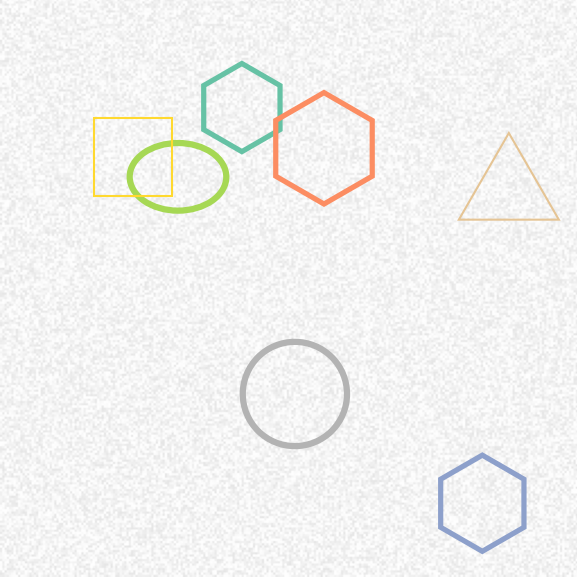[{"shape": "hexagon", "thickness": 2.5, "radius": 0.38, "center": [0.419, 0.813]}, {"shape": "hexagon", "thickness": 2.5, "radius": 0.48, "center": [0.561, 0.742]}, {"shape": "hexagon", "thickness": 2.5, "radius": 0.42, "center": [0.835, 0.128]}, {"shape": "oval", "thickness": 3, "radius": 0.42, "center": [0.308, 0.693]}, {"shape": "square", "thickness": 1, "radius": 0.34, "center": [0.23, 0.728]}, {"shape": "triangle", "thickness": 1, "radius": 0.5, "center": [0.881, 0.669]}, {"shape": "circle", "thickness": 3, "radius": 0.45, "center": [0.511, 0.317]}]